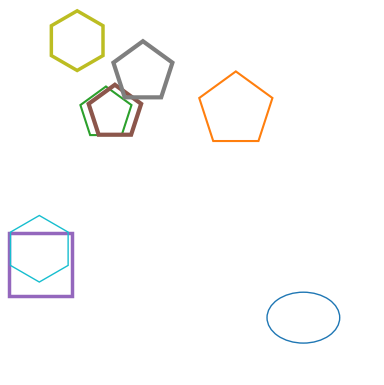[{"shape": "oval", "thickness": 1, "radius": 0.47, "center": [0.788, 0.175]}, {"shape": "pentagon", "thickness": 1.5, "radius": 0.5, "center": [0.613, 0.715]}, {"shape": "pentagon", "thickness": 1.5, "radius": 0.35, "center": [0.275, 0.706]}, {"shape": "square", "thickness": 2.5, "radius": 0.41, "center": [0.105, 0.313]}, {"shape": "pentagon", "thickness": 3, "radius": 0.36, "center": [0.298, 0.708]}, {"shape": "pentagon", "thickness": 3, "radius": 0.4, "center": [0.371, 0.812]}, {"shape": "hexagon", "thickness": 2.5, "radius": 0.39, "center": [0.2, 0.894]}, {"shape": "hexagon", "thickness": 1, "radius": 0.43, "center": [0.102, 0.354]}]